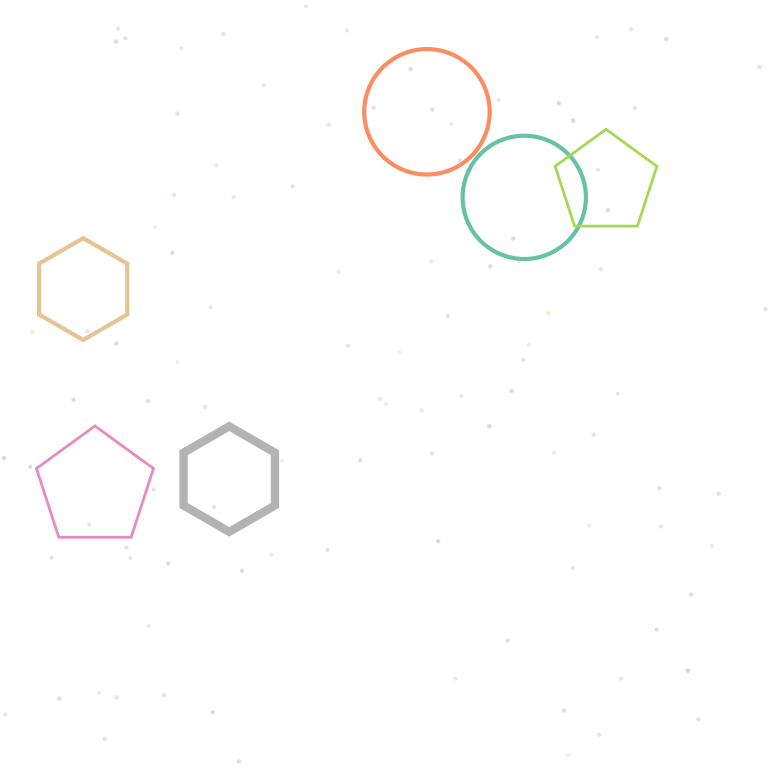[{"shape": "circle", "thickness": 1.5, "radius": 0.4, "center": [0.681, 0.744]}, {"shape": "circle", "thickness": 1.5, "radius": 0.41, "center": [0.554, 0.855]}, {"shape": "pentagon", "thickness": 1, "radius": 0.4, "center": [0.123, 0.367]}, {"shape": "pentagon", "thickness": 1, "radius": 0.35, "center": [0.787, 0.763]}, {"shape": "hexagon", "thickness": 1.5, "radius": 0.33, "center": [0.108, 0.625]}, {"shape": "hexagon", "thickness": 3, "radius": 0.34, "center": [0.298, 0.378]}]